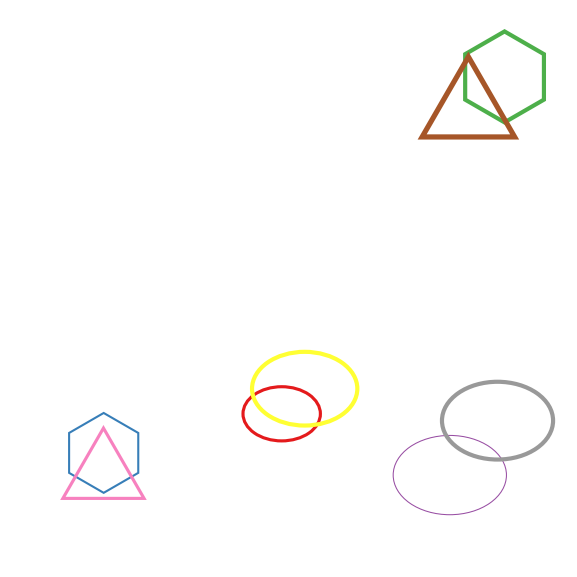[{"shape": "oval", "thickness": 1.5, "radius": 0.34, "center": [0.488, 0.283]}, {"shape": "hexagon", "thickness": 1, "radius": 0.35, "center": [0.18, 0.215]}, {"shape": "hexagon", "thickness": 2, "radius": 0.39, "center": [0.874, 0.866]}, {"shape": "oval", "thickness": 0.5, "radius": 0.49, "center": [0.779, 0.176]}, {"shape": "oval", "thickness": 2, "radius": 0.46, "center": [0.528, 0.326]}, {"shape": "triangle", "thickness": 2.5, "radius": 0.46, "center": [0.811, 0.808]}, {"shape": "triangle", "thickness": 1.5, "radius": 0.41, "center": [0.179, 0.177]}, {"shape": "oval", "thickness": 2, "radius": 0.48, "center": [0.862, 0.271]}]